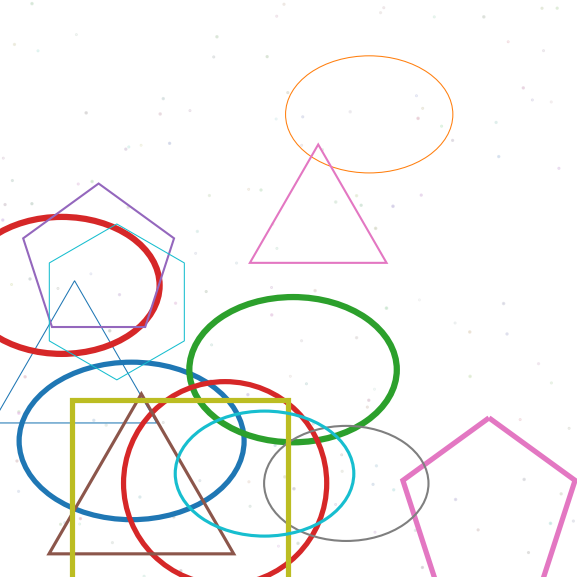[{"shape": "triangle", "thickness": 0.5, "radius": 0.82, "center": [0.129, 0.349]}, {"shape": "oval", "thickness": 2.5, "radius": 0.97, "center": [0.228, 0.236]}, {"shape": "oval", "thickness": 0.5, "radius": 0.72, "center": [0.639, 0.801]}, {"shape": "oval", "thickness": 3, "radius": 0.9, "center": [0.507, 0.359]}, {"shape": "circle", "thickness": 2.5, "radius": 0.88, "center": [0.39, 0.162]}, {"shape": "oval", "thickness": 3, "radius": 0.85, "center": [0.107, 0.505]}, {"shape": "pentagon", "thickness": 1, "radius": 0.69, "center": [0.171, 0.544]}, {"shape": "triangle", "thickness": 1.5, "radius": 0.92, "center": [0.245, 0.132]}, {"shape": "pentagon", "thickness": 2.5, "radius": 0.78, "center": [0.847, 0.119]}, {"shape": "triangle", "thickness": 1, "radius": 0.68, "center": [0.551, 0.612]}, {"shape": "oval", "thickness": 1, "radius": 0.71, "center": [0.6, 0.162]}, {"shape": "square", "thickness": 2.5, "radius": 0.94, "center": [0.311, 0.12]}, {"shape": "hexagon", "thickness": 0.5, "radius": 0.67, "center": [0.202, 0.476]}, {"shape": "oval", "thickness": 1.5, "radius": 0.77, "center": [0.458, 0.179]}]